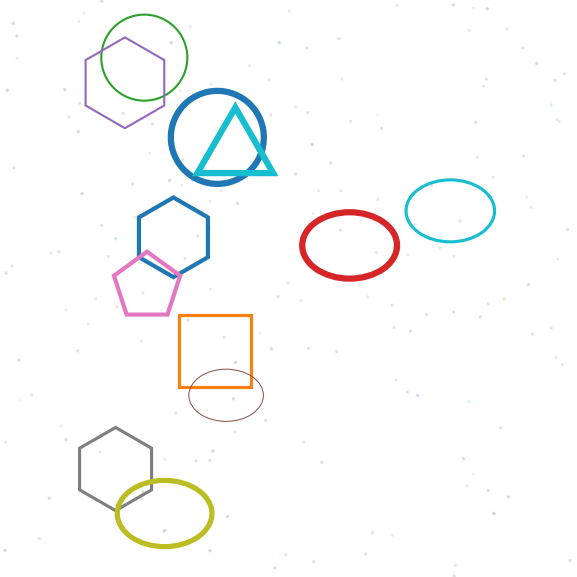[{"shape": "circle", "thickness": 3, "radius": 0.4, "center": [0.376, 0.761]}, {"shape": "hexagon", "thickness": 2, "radius": 0.34, "center": [0.3, 0.588]}, {"shape": "square", "thickness": 1.5, "radius": 0.31, "center": [0.373, 0.391]}, {"shape": "circle", "thickness": 1, "radius": 0.37, "center": [0.25, 0.899]}, {"shape": "oval", "thickness": 3, "radius": 0.41, "center": [0.605, 0.574]}, {"shape": "hexagon", "thickness": 1, "radius": 0.39, "center": [0.216, 0.856]}, {"shape": "oval", "thickness": 0.5, "radius": 0.32, "center": [0.392, 0.315]}, {"shape": "pentagon", "thickness": 2, "radius": 0.3, "center": [0.255, 0.503]}, {"shape": "hexagon", "thickness": 1.5, "radius": 0.36, "center": [0.2, 0.187]}, {"shape": "oval", "thickness": 2.5, "radius": 0.41, "center": [0.285, 0.11]}, {"shape": "triangle", "thickness": 3, "radius": 0.38, "center": [0.407, 0.737]}, {"shape": "oval", "thickness": 1.5, "radius": 0.38, "center": [0.78, 0.634]}]